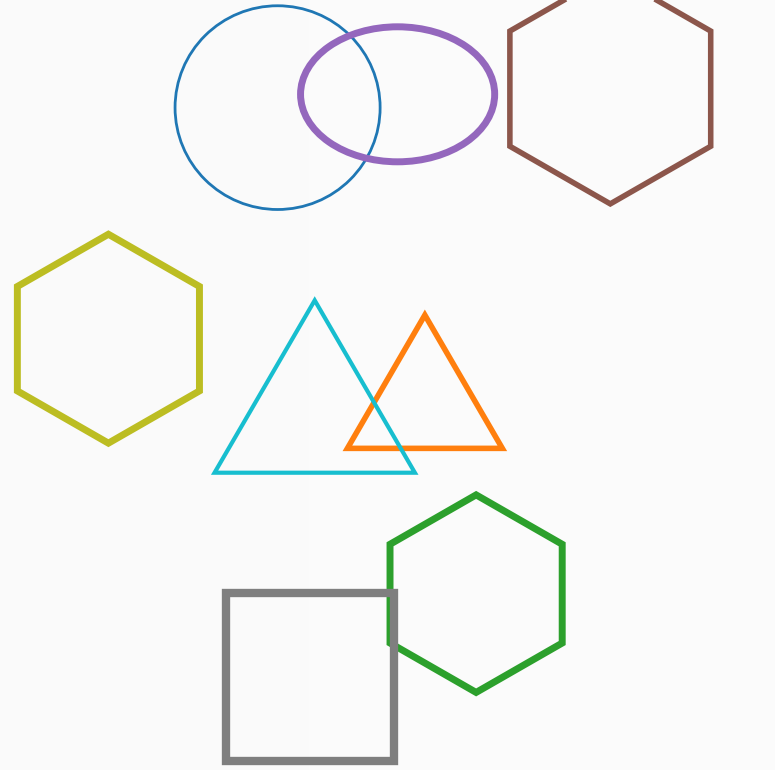[{"shape": "circle", "thickness": 1, "radius": 0.66, "center": [0.358, 0.86]}, {"shape": "triangle", "thickness": 2, "radius": 0.58, "center": [0.548, 0.475]}, {"shape": "hexagon", "thickness": 2.5, "radius": 0.64, "center": [0.614, 0.229]}, {"shape": "oval", "thickness": 2.5, "radius": 0.63, "center": [0.513, 0.878]}, {"shape": "hexagon", "thickness": 2, "radius": 0.75, "center": [0.787, 0.885]}, {"shape": "square", "thickness": 3, "radius": 0.54, "center": [0.4, 0.121]}, {"shape": "hexagon", "thickness": 2.5, "radius": 0.68, "center": [0.14, 0.56]}, {"shape": "triangle", "thickness": 1.5, "radius": 0.75, "center": [0.406, 0.461]}]